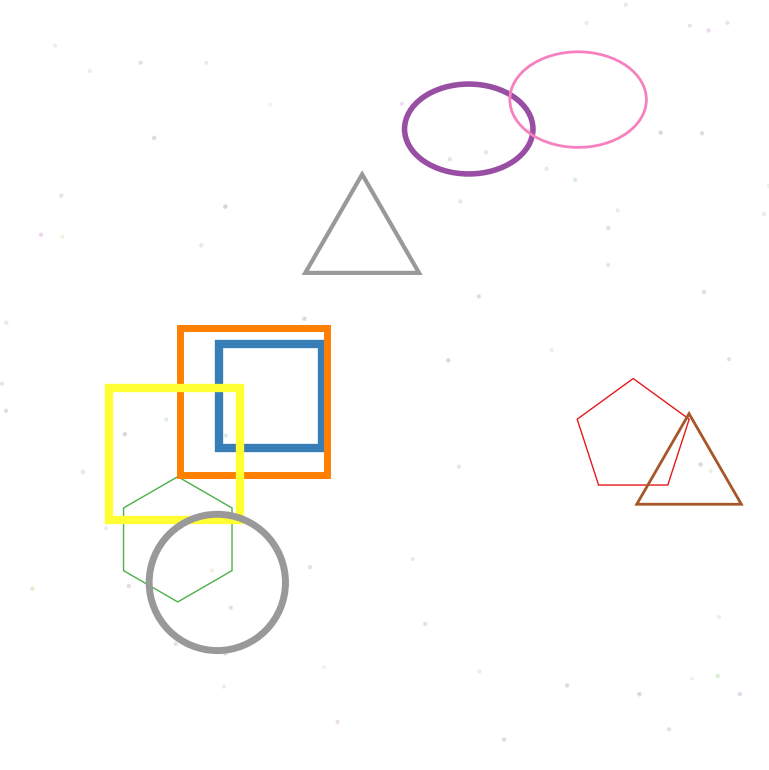[{"shape": "pentagon", "thickness": 0.5, "radius": 0.38, "center": [0.822, 0.432]}, {"shape": "square", "thickness": 3, "radius": 0.34, "center": [0.351, 0.486]}, {"shape": "hexagon", "thickness": 0.5, "radius": 0.41, "center": [0.231, 0.3]}, {"shape": "oval", "thickness": 2, "radius": 0.42, "center": [0.609, 0.832]}, {"shape": "square", "thickness": 2.5, "radius": 0.48, "center": [0.329, 0.479]}, {"shape": "square", "thickness": 3, "radius": 0.43, "center": [0.227, 0.411]}, {"shape": "triangle", "thickness": 1, "radius": 0.39, "center": [0.895, 0.384]}, {"shape": "oval", "thickness": 1, "radius": 0.44, "center": [0.751, 0.871]}, {"shape": "triangle", "thickness": 1.5, "radius": 0.43, "center": [0.47, 0.688]}, {"shape": "circle", "thickness": 2.5, "radius": 0.44, "center": [0.282, 0.244]}]